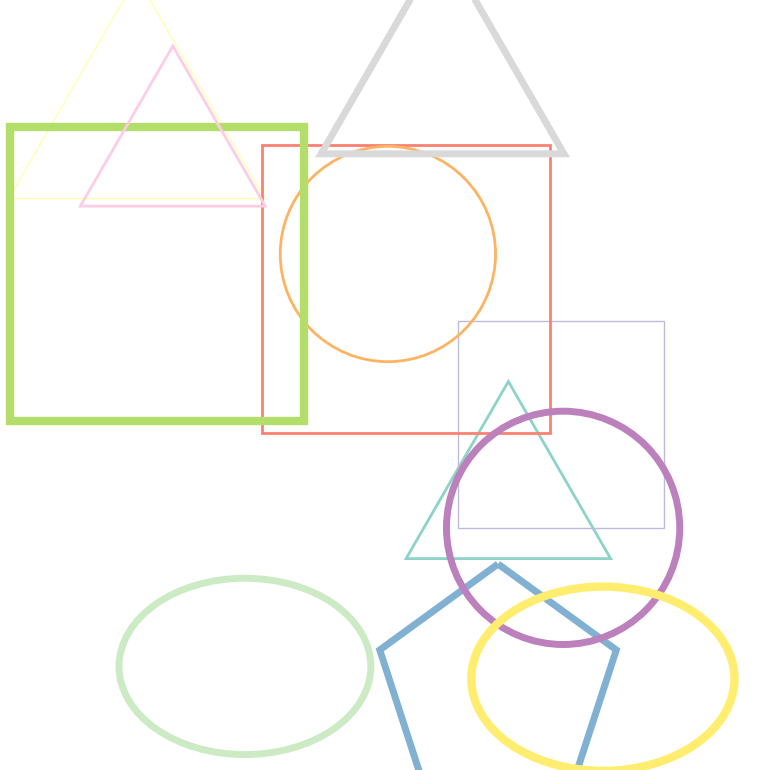[{"shape": "triangle", "thickness": 1, "radius": 0.77, "center": [0.66, 0.351]}, {"shape": "triangle", "thickness": 0.5, "radius": 0.96, "center": [0.178, 0.838]}, {"shape": "square", "thickness": 0.5, "radius": 0.67, "center": [0.729, 0.448]}, {"shape": "square", "thickness": 1, "radius": 0.94, "center": [0.527, 0.624]}, {"shape": "pentagon", "thickness": 2.5, "radius": 0.81, "center": [0.647, 0.106]}, {"shape": "circle", "thickness": 1, "radius": 0.7, "center": [0.504, 0.67]}, {"shape": "square", "thickness": 3, "radius": 0.95, "center": [0.204, 0.644]}, {"shape": "triangle", "thickness": 1, "radius": 0.69, "center": [0.224, 0.802]}, {"shape": "triangle", "thickness": 2.5, "radius": 0.91, "center": [0.575, 0.891]}, {"shape": "circle", "thickness": 2.5, "radius": 0.76, "center": [0.731, 0.314]}, {"shape": "oval", "thickness": 2.5, "radius": 0.82, "center": [0.318, 0.135]}, {"shape": "oval", "thickness": 3, "radius": 0.85, "center": [0.783, 0.119]}]